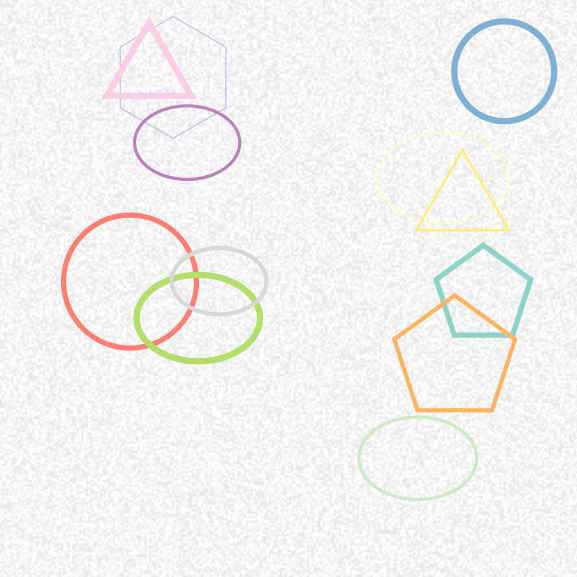[{"shape": "pentagon", "thickness": 2.5, "radius": 0.43, "center": [0.837, 0.488]}, {"shape": "oval", "thickness": 0.5, "radius": 0.56, "center": [0.767, 0.691]}, {"shape": "hexagon", "thickness": 0.5, "radius": 0.53, "center": [0.3, 0.865]}, {"shape": "circle", "thickness": 2.5, "radius": 0.58, "center": [0.225, 0.512]}, {"shape": "circle", "thickness": 3, "radius": 0.43, "center": [0.873, 0.876]}, {"shape": "pentagon", "thickness": 2, "radius": 0.55, "center": [0.787, 0.378]}, {"shape": "oval", "thickness": 3, "radius": 0.53, "center": [0.343, 0.448]}, {"shape": "triangle", "thickness": 3, "radius": 0.42, "center": [0.258, 0.875]}, {"shape": "oval", "thickness": 2, "radius": 0.41, "center": [0.379, 0.512]}, {"shape": "oval", "thickness": 1.5, "radius": 0.46, "center": [0.324, 0.752]}, {"shape": "oval", "thickness": 1.5, "radius": 0.51, "center": [0.723, 0.206]}, {"shape": "triangle", "thickness": 1, "radius": 0.46, "center": [0.801, 0.647]}]